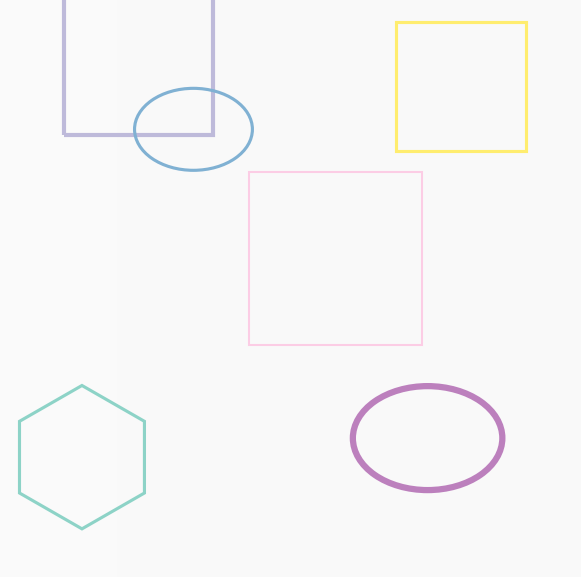[{"shape": "hexagon", "thickness": 1.5, "radius": 0.62, "center": [0.141, 0.208]}, {"shape": "square", "thickness": 2, "radius": 0.64, "center": [0.238, 0.893]}, {"shape": "oval", "thickness": 1.5, "radius": 0.51, "center": [0.333, 0.775]}, {"shape": "square", "thickness": 1, "radius": 0.75, "center": [0.577, 0.552]}, {"shape": "oval", "thickness": 3, "radius": 0.64, "center": [0.736, 0.241]}, {"shape": "square", "thickness": 1.5, "radius": 0.56, "center": [0.793, 0.85]}]